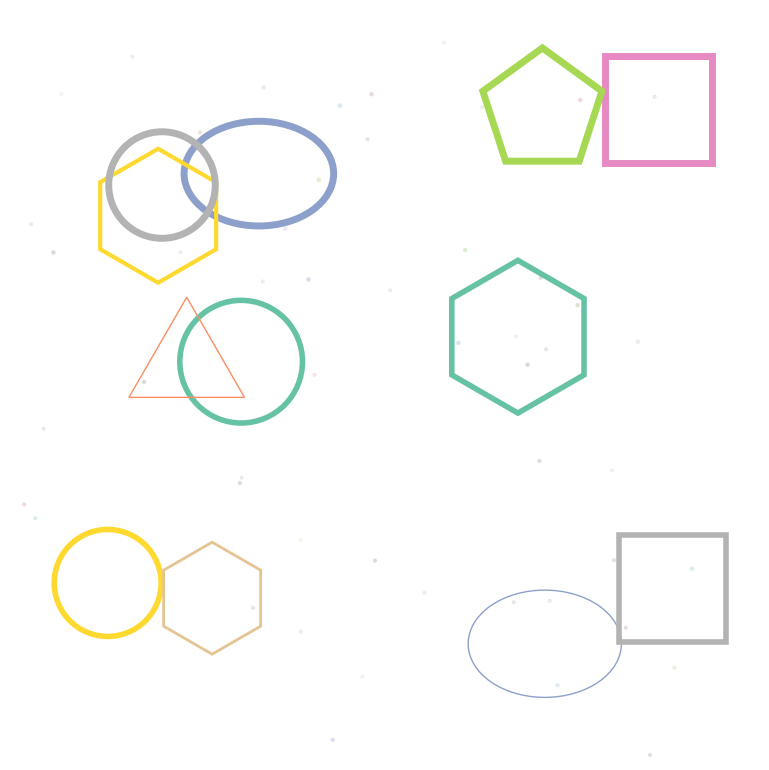[{"shape": "hexagon", "thickness": 2, "radius": 0.5, "center": [0.673, 0.563]}, {"shape": "circle", "thickness": 2, "radius": 0.4, "center": [0.313, 0.53]}, {"shape": "triangle", "thickness": 0.5, "radius": 0.43, "center": [0.242, 0.527]}, {"shape": "oval", "thickness": 2.5, "radius": 0.49, "center": [0.336, 0.775]}, {"shape": "oval", "thickness": 0.5, "radius": 0.5, "center": [0.707, 0.164]}, {"shape": "square", "thickness": 2.5, "radius": 0.35, "center": [0.855, 0.857]}, {"shape": "pentagon", "thickness": 2.5, "radius": 0.41, "center": [0.704, 0.856]}, {"shape": "circle", "thickness": 2, "radius": 0.35, "center": [0.14, 0.243]}, {"shape": "hexagon", "thickness": 1.5, "radius": 0.43, "center": [0.205, 0.72]}, {"shape": "hexagon", "thickness": 1, "radius": 0.36, "center": [0.276, 0.223]}, {"shape": "square", "thickness": 2, "radius": 0.35, "center": [0.874, 0.236]}, {"shape": "circle", "thickness": 2.5, "radius": 0.35, "center": [0.21, 0.76]}]